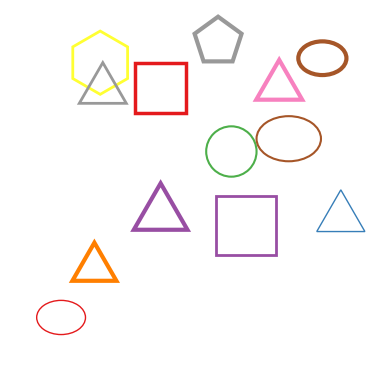[{"shape": "oval", "thickness": 1, "radius": 0.32, "center": [0.159, 0.175]}, {"shape": "square", "thickness": 2.5, "radius": 0.33, "center": [0.417, 0.772]}, {"shape": "triangle", "thickness": 1, "radius": 0.36, "center": [0.885, 0.435]}, {"shape": "circle", "thickness": 1.5, "radius": 0.33, "center": [0.601, 0.606]}, {"shape": "triangle", "thickness": 3, "radius": 0.4, "center": [0.417, 0.443]}, {"shape": "square", "thickness": 2, "radius": 0.39, "center": [0.639, 0.415]}, {"shape": "triangle", "thickness": 3, "radius": 0.33, "center": [0.245, 0.304]}, {"shape": "hexagon", "thickness": 2, "radius": 0.41, "center": [0.26, 0.837]}, {"shape": "oval", "thickness": 3, "radius": 0.31, "center": [0.837, 0.849]}, {"shape": "oval", "thickness": 1.5, "radius": 0.42, "center": [0.75, 0.64]}, {"shape": "triangle", "thickness": 3, "radius": 0.34, "center": [0.725, 0.775]}, {"shape": "triangle", "thickness": 2, "radius": 0.35, "center": [0.267, 0.767]}, {"shape": "pentagon", "thickness": 3, "radius": 0.32, "center": [0.566, 0.892]}]